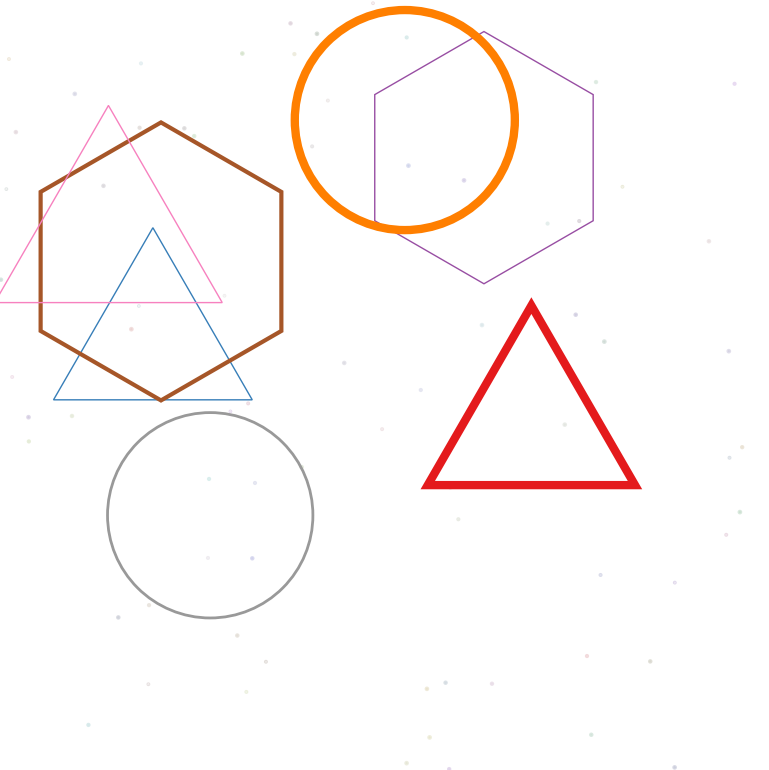[{"shape": "triangle", "thickness": 3, "radius": 0.78, "center": [0.69, 0.448]}, {"shape": "triangle", "thickness": 0.5, "radius": 0.75, "center": [0.199, 0.555]}, {"shape": "hexagon", "thickness": 0.5, "radius": 0.82, "center": [0.629, 0.795]}, {"shape": "circle", "thickness": 3, "radius": 0.71, "center": [0.526, 0.844]}, {"shape": "hexagon", "thickness": 1.5, "radius": 0.9, "center": [0.209, 0.66]}, {"shape": "triangle", "thickness": 0.5, "radius": 0.85, "center": [0.141, 0.692]}, {"shape": "circle", "thickness": 1, "radius": 0.67, "center": [0.273, 0.331]}]